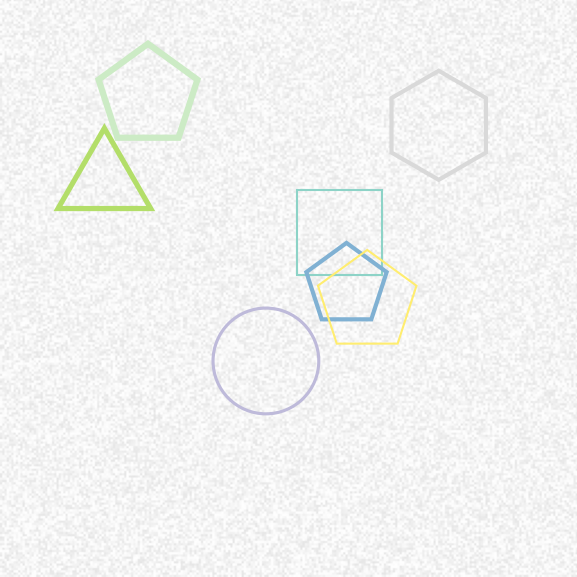[{"shape": "square", "thickness": 1, "radius": 0.37, "center": [0.588, 0.597]}, {"shape": "circle", "thickness": 1.5, "radius": 0.46, "center": [0.46, 0.374]}, {"shape": "pentagon", "thickness": 2, "radius": 0.37, "center": [0.6, 0.505]}, {"shape": "triangle", "thickness": 2.5, "radius": 0.46, "center": [0.181, 0.684]}, {"shape": "hexagon", "thickness": 2, "radius": 0.47, "center": [0.76, 0.782]}, {"shape": "pentagon", "thickness": 3, "radius": 0.45, "center": [0.256, 0.833]}, {"shape": "pentagon", "thickness": 1, "radius": 0.45, "center": [0.636, 0.477]}]